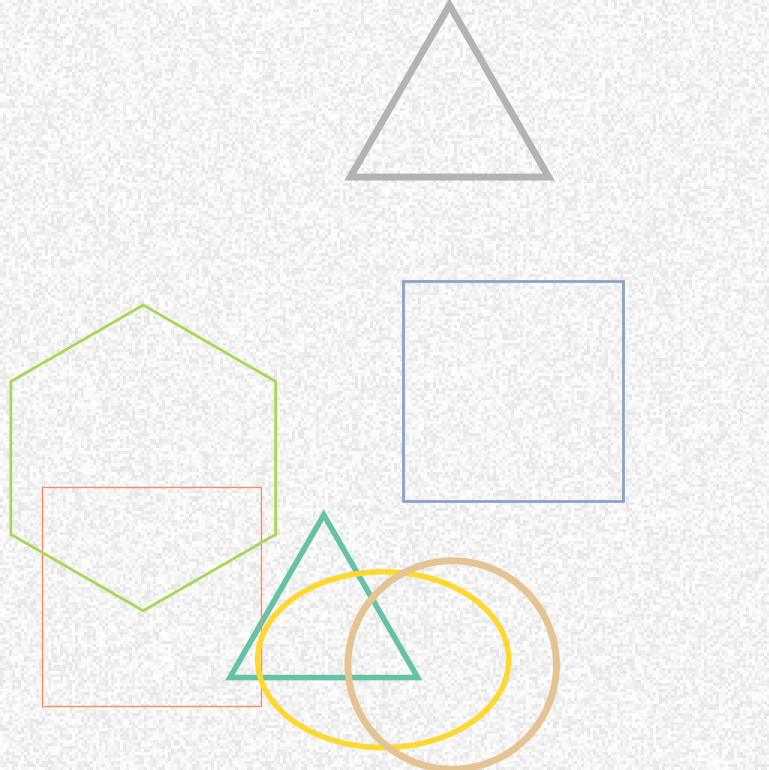[{"shape": "triangle", "thickness": 2, "radius": 0.7, "center": [0.42, 0.19]}, {"shape": "square", "thickness": 0.5, "radius": 0.71, "center": [0.197, 0.225]}, {"shape": "square", "thickness": 1, "radius": 0.71, "center": [0.666, 0.492]}, {"shape": "hexagon", "thickness": 1, "radius": 0.99, "center": [0.186, 0.405]}, {"shape": "oval", "thickness": 2, "radius": 0.82, "center": [0.498, 0.143]}, {"shape": "circle", "thickness": 2.5, "radius": 0.68, "center": [0.587, 0.136]}, {"shape": "triangle", "thickness": 2.5, "radius": 0.74, "center": [0.584, 0.844]}]